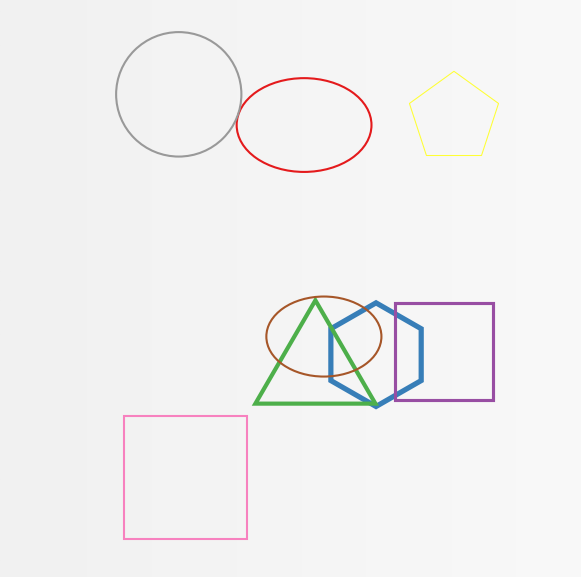[{"shape": "oval", "thickness": 1, "radius": 0.58, "center": [0.523, 0.783]}, {"shape": "hexagon", "thickness": 2.5, "radius": 0.45, "center": [0.647, 0.385]}, {"shape": "triangle", "thickness": 2, "radius": 0.6, "center": [0.543, 0.36]}, {"shape": "square", "thickness": 1.5, "radius": 0.42, "center": [0.763, 0.39]}, {"shape": "pentagon", "thickness": 0.5, "radius": 0.4, "center": [0.781, 0.795]}, {"shape": "oval", "thickness": 1, "radius": 0.49, "center": [0.557, 0.416]}, {"shape": "square", "thickness": 1, "radius": 0.53, "center": [0.319, 0.173]}, {"shape": "circle", "thickness": 1, "radius": 0.54, "center": [0.308, 0.836]}]